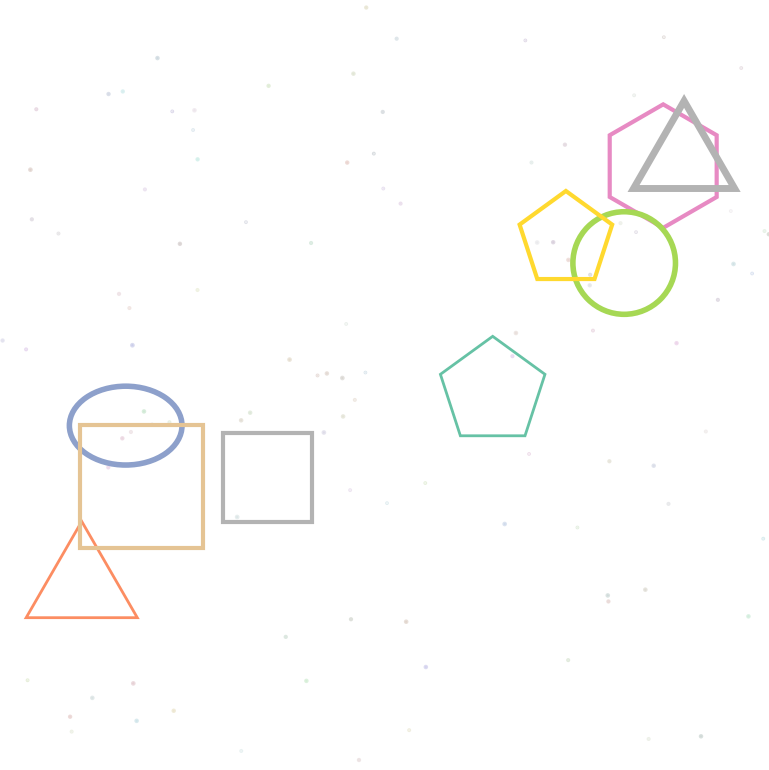[{"shape": "pentagon", "thickness": 1, "radius": 0.36, "center": [0.64, 0.492]}, {"shape": "triangle", "thickness": 1, "radius": 0.42, "center": [0.106, 0.239]}, {"shape": "oval", "thickness": 2, "radius": 0.37, "center": [0.163, 0.447]}, {"shape": "hexagon", "thickness": 1.5, "radius": 0.4, "center": [0.861, 0.784]}, {"shape": "circle", "thickness": 2, "radius": 0.33, "center": [0.811, 0.658]}, {"shape": "pentagon", "thickness": 1.5, "radius": 0.32, "center": [0.735, 0.689]}, {"shape": "square", "thickness": 1.5, "radius": 0.4, "center": [0.183, 0.368]}, {"shape": "triangle", "thickness": 2.5, "radius": 0.38, "center": [0.888, 0.793]}, {"shape": "square", "thickness": 1.5, "radius": 0.29, "center": [0.348, 0.38]}]